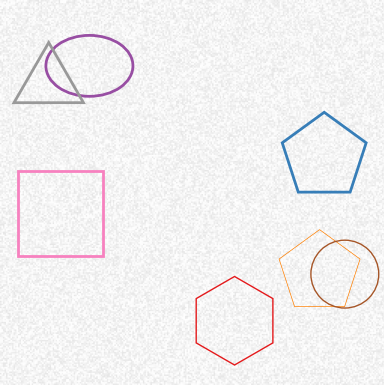[{"shape": "hexagon", "thickness": 1, "radius": 0.58, "center": [0.609, 0.167]}, {"shape": "pentagon", "thickness": 2, "radius": 0.57, "center": [0.842, 0.594]}, {"shape": "oval", "thickness": 2, "radius": 0.57, "center": [0.232, 0.829]}, {"shape": "pentagon", "thickness": 0.5, "radius": 0.55, "center": [0.83, 0.293]}, {"shape": "circle", "thickness": 1, "radius": 0.44, "center": [0.896, 0.288]}, {"shape": "square", "thickness": 2, "radius": 0.55, "center": [0.156, 0.446]}, {"shape": "triangle", "thickness": 2, "radius": 0.52, "center": [0.127, 0.785]}]